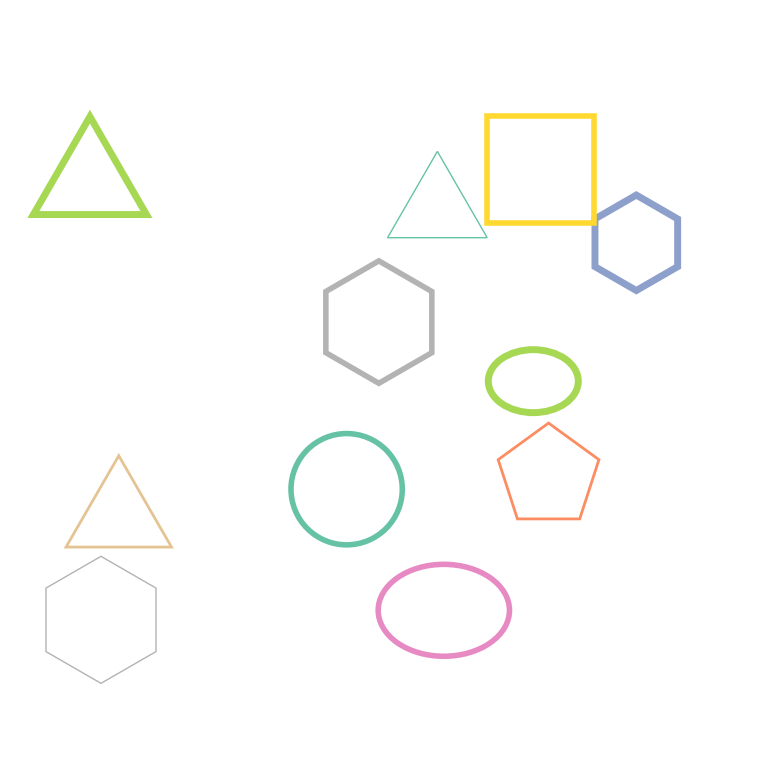[{"shape": "triangle", "thickness": 0.5, "radius": 0.37, "center": [0.568, 0.729]}, {"shape": "circle", "thickness": 2, "radius": 0.36, "center": [0.45, 0.365]}, {"shape": "pentagon", "thickness": 1, "radius": 0.34, "center": [0.712, 0.382]}, {"shape": "hexagon", "thickness": 2.5, "radius": 0.31, "center": [0.826, 0.685]}, {"shape": "oval", "thickness": 2, "radius": 0.43, "center": [0.576, 0.207]}, {"shape": "oval", "thickness": 2.5, "radius": 0.29, "center": [0.693, 0.505]}, {"shape": "triangle", "thickness": 2.5, "radius": 0.42, "center": [0.117, 0.764]}, {"shape": "square", "thickness": 2, "radius": 0.35, "center": [0.702, 0.78]}, {"shape": "triangle", "thickness": 1, "radius": 0.4, "center": [0.154, 0.329]}, {"shape": "hexagon", "thickness": 0.5, "radius": 0.41, "center": [0.131, 0.195]}, {"shape": "hexagon", "thickness": 2, "radius": 0.4, "center": [0.492, 0.582]}]